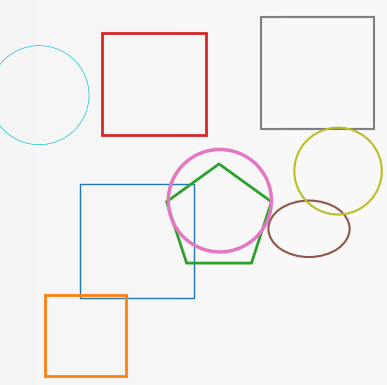[{"shape": "square", "thickness": 1, "radius": 0.74, "center": [0.354, 0.374]}, {"shape": "square", "thickness": 2, "radius": 0.52, "center": [0.22, 0.129]}, {"shape": "pentagon", "thickness": 2, "radius": 0.71, "center": [0.565, 0.432]}, {"shape": "square", "thickness": 2, "radius": 0.67, "center": [0.397, 0.781]}, {"shape": "oval", "thickness": 1.5, "radius": 0.52, "center": [0.797, 0.406]}, {"shape": "circle", "thickness": 2.5, "radius": 0.67, "center": [0.567, 0.479]}, {"shape": "square", "thickness": 1.5, "radius": 0.73, "center": [0.819, 0.811]}, {"shape": "circle", "thickness": 1.5, "radius": 0.56, "center": [0.872, 0.556]}, {"shape": "circle", "thickness": 0.5, "radius": 0.64, "center": [0.101, 0.753]}]